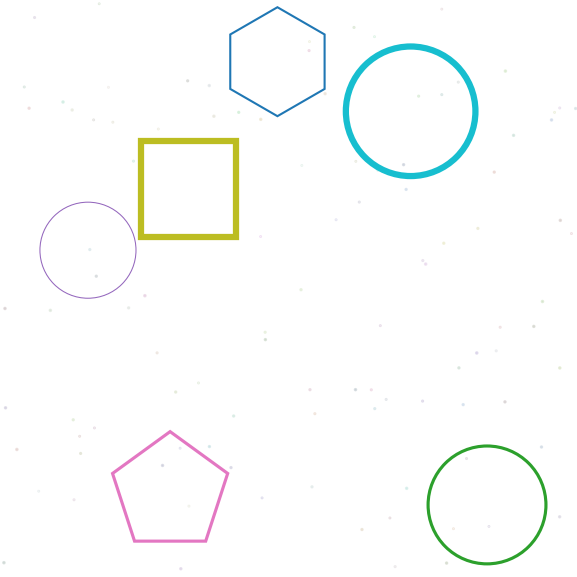[{"shape": "hexagon", "thickness": 1, "radius": 0.47, "center": [0.48, 0.892]}, {"shape": "circle", "thickness": 1.5, "radius": 0.51, "center": [0.843, 0.125]}, {"shape": "circle", "thickness": 0.5, "radius": 0.42, "center": [0.152, 0.566]}, {"shape": "pentagon", "thickness": 1.5, "radius": 0.52, "center": [0.295, 0.147]}, {"shape": "square", "thickness": 3, "radius": 0.41, "center": [0.326, 0.672]}, {"shape": "circle", "thickness": 3, "radius": 0.56, "center": [0.711, 0.806]}]